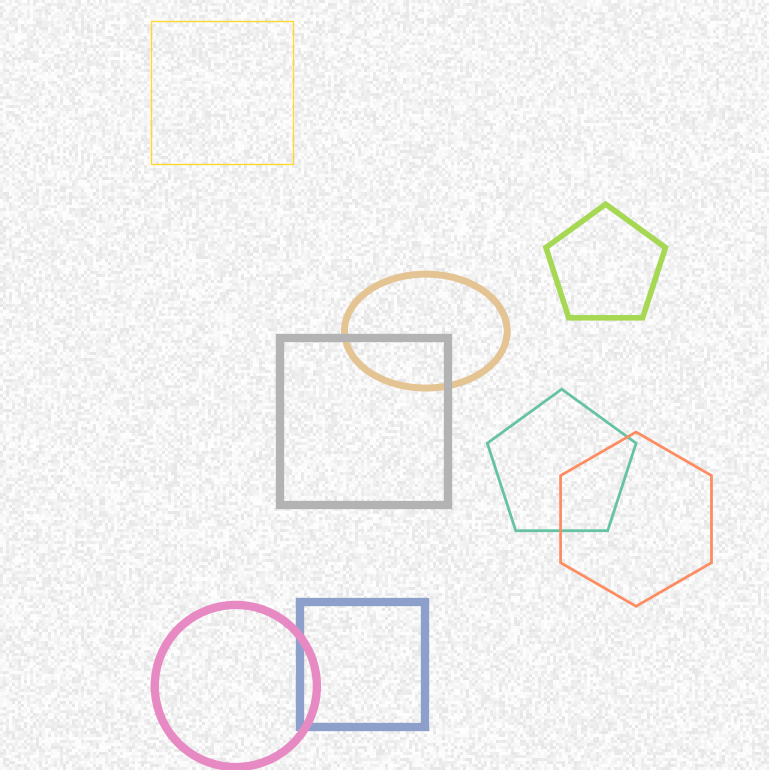[{"shape": "pentagon", "thickness": 1, "radius": 0.51, "center": [0.729, 0.393]}, {"shape": "hexagon", "thickness": 1, "radius": 0.57, "center": [0.826, 0.326]}, {"shape": "square", "thickness": 3, "radius": 0.41, "center": [0.471, 0.137]}, {"shape": "circle", "thickness": 3, "radius": 0.53, "center": [0.306, 0.109]}, {"shape": "pentagon", "thickness": 2, "radius": 0.41, "center": [0.787, 0.653]}, {"shape": "square", "thickness": 0.5, "radius": 0.46, "center": [0.288, 0.88]}, {"shape": "oval", "thickness": 2.5, "radius": 0.53, "center": [0.553, 0.57]}, {"shape": "square", "thickness": 3, "radius": 0.54, "center": [0.473, 0.453]}]